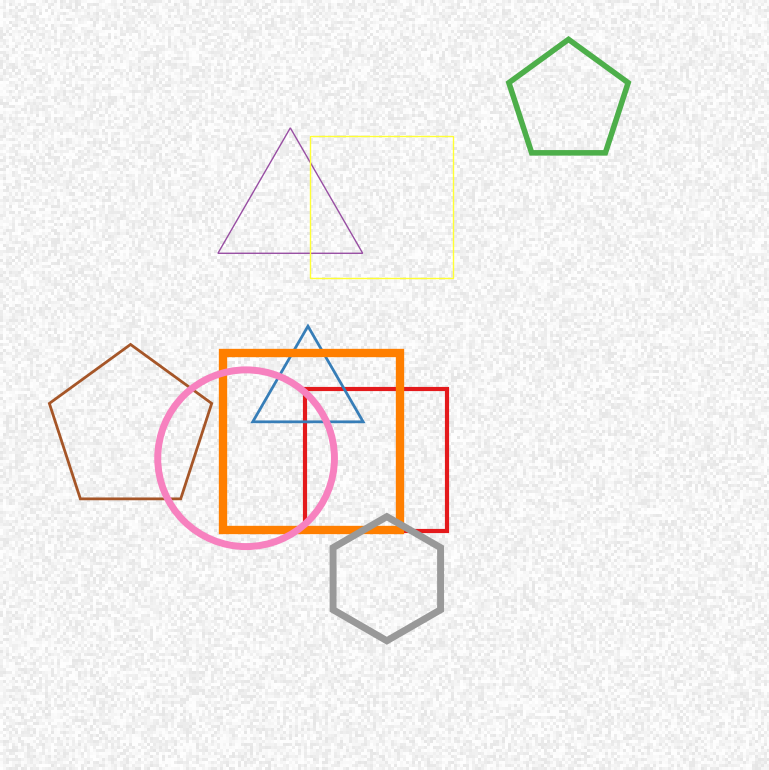[{"shape": "square", "thickness": 1.5, "radius": 0.46, "center": [0.488, 0.403]}, {"shape": "triangle", "thickness": 1, "radius": 0.41, "center": [0.4, 0.494]}, {"shape": "pentagon", "thickness": 2, "radius": 0.41, "center": [0.738, 0.867]}, {"shape": "triangle", "thickness": 0.5, "radius": 0.54, "center": [0.377, 0.725]}, {"shape": "square", "thickness": 3, "radius": 0.57, "center": [0.405, 0.427]}, {"shape": "square", "thickness": 0.5, "radius": 0.46, "center": [0.495, 0.731]}, {"shape": "pentagon", "thickness": 1, "radius": 0.55, "center": [0.17, 0.442]}, {"shape": "circle", "thickness": 2.5, "radius": 0.57, "center": [0.32, 0.405]}, {"shape": "hexagon", "thickness": 2.5, "radius": 0.4, "center": [0.502, 0.248]}]